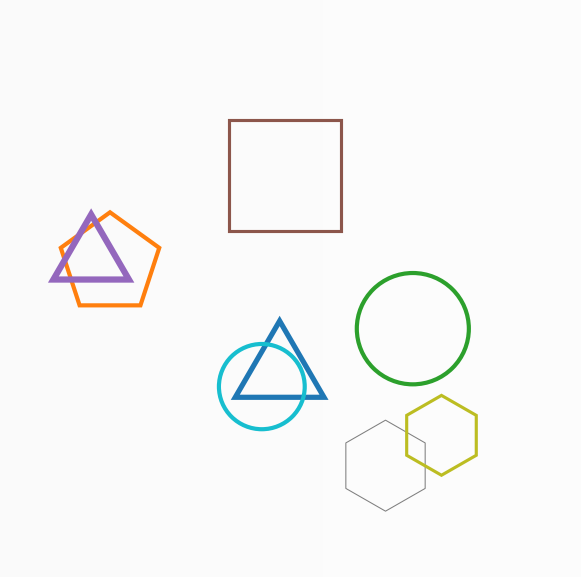[{"shape": "triangle", "thickness": 2.5, "radius": 0.44, "center": [0.481, 0.355]}, {"shape": "pentagon", "thickness": 2, "radius": 0.45, "center": [0.189, 0.542]}, {"shape": "circle", "thickness": 2, "radius": 0.48, "center": [0.71, 0.43]}, {"shape": "triangle", "thickness": 3, "radius": 0.38, "center": [0.157, 0.553]}, {"shape": "square", "thickness": 1.5, "radius": 0.48, "center": [0.491, 0.696]}, {"shape": "hexagon", "thickness": 0.5, "radius": 0.39, "center": [0.663, 0.193]}, {"shape": "hexagon", "thickness": 1.5, "radius": 0.35, "center": [0.76, 0.245]}, {"shape": "circle", "thickness": 2, "radius": 0.37, "center": [0.45, 0.33]}]